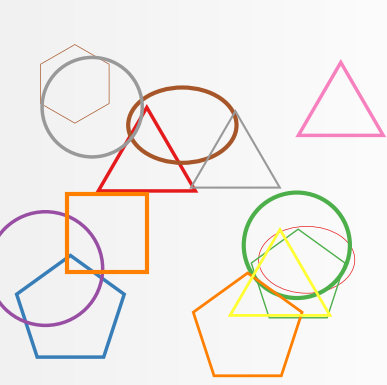[{"shape": "triangle", "thickness": 2.5, "radius": 0.72, "center": [0.379, 0.576]}, {"shape": "oval", "thickness": 0.5, "radius": 0.62, "center": [0.791, 0.325]}, {"shape": "pentagon", "thickness": 2.5, "radius": 0.73, "center": [0.182, 0.191]}, {"shape": "circle", "thickness": 3, "radius": 0.68, "center": [0.766, 0.363]}, {"shape": "pentagon", "thickness": 1, "radius": 0.64, "center": [0.769, 0.277]}, {"shape": "circle", "thickness": 2.5, "radius": 0.74, "center": [0.117, 0.302]}, {"shape": "pentagon", "thickness": 2, "radius": 0.74, "center": [0.639, 0.143]}, {"shape": "square", "thickness": 3, "radius": 0.51, "center": [0.276, 0.395]}, {"shape": "triangle", "thickness": 2, "radius": 0.74, "center": [0.723, 0.255]}, {"shape": "hexagon", "thickness": 0.5, "radius": 0.51, "center": [0.193, 0.782]}, {"shape": "oval", "thickness": 3, "radius": 0.7, "center": [0.471, 0.675]}, {"shape": "triangle", "thickness": 2.5, "radius": 0.63, "center": [0.879, 0.712]}, {"shape": "triangle", "thickness": 1.5, "radius": 0.66, "center": [0.607, 0.579]}, {"shape": "circle", "thickness": 2.5, "radius": 0.65, "center": [0.238, 0.722]}]